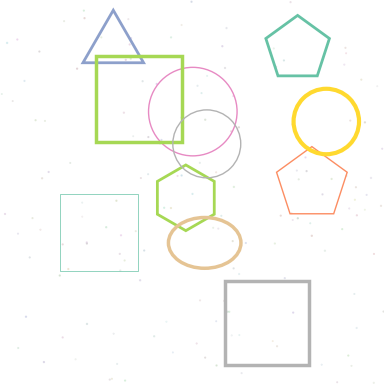[{"shape": "square", "thickness": 0.5, "radius": 0.5, "center": [0.257, 0.396]}, {"shape": "pentagon", "thickness": 2, "radius": 0.43, "center": [0.773, 0.873]}, {"shape": "pentagon", "thickness": 1, "radius": 0.48, "center": [0.81, 0.523]}, {"shape": "triangle", "thickness": 2, "radius": 0.45, "center": [0.294, 0.882]}, {"shape": "circle", "thickness": 1, "radius": 0.57, "center": [0.501, 0.71]}, {"shape": "square", "thickness": 2.5, "radius": 0.56, "center": [0.362, 0.742]}, {"shape": "hexagon", "thickness": 2, "radius": 0.43, "center": [0.483, 0.486]}, {"shape": "circle", "thickness": 3, "radius": 0.43, "center": [0.848, 0.684]}, {"shape": "oval", "thickness": 2.5, "radius": 0.47, "center": [0.532, 0.369]}, {"shape": "square", "thickness": 2.5, "radius": 0.54, "center": [0.695, 0.16]}, {"shape": "circle", "thickness": 1, "radius": 0.44, "center": [0.537, 0.626]}]